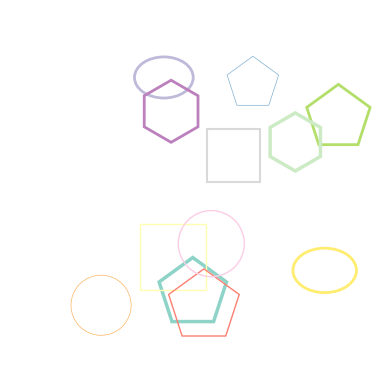[{"shape": "pentagon", "thickness": 2.5, "radius": 0.46, "center": [0.501, 0.239]}, {"shape": "square", "thickness": 1, "radius": 0.43, "center": [0.45, 0.333]}, {"shape": "oval", "thickness": 2, "radius": 0.38, "center": [0.426, 0.799]}, {"shape": "pentagon", "thickness": 1, "radius": 0.48, "center": [0.53, 0.205]}, {"shape": "pentagon", "thickness": 0.5, "radius": 0.35, "center": [0.657, 0.783]}, {"shape": "circle", "thickness": 0.5, "radius": 0.39, "center": [0.262, 0.207]}, {"shape": "pentagon", "thickness": 2, "radius": 0.43, "center": [0.879, 0.694]}, {"shape": "circle", "thickness": 1, "radius": 0.43, "center": [0.549, 0.367]}, {"shape": "square", "thickness": 1.5, "radius": 0.34, "center": [0.606, 0.595]}, {"shape": "hexagon", "thickness": 2, "radius": 0.4, "center": [0.444, 0.711]}, {"shape": "hexagon", "thickness": 2.5, "radius": 0.38, "center": [0.767, 0.631]}, {"shape": "oval", "thickness": 2, "radius": 0.41, "center": [0.843, 0.298]}]